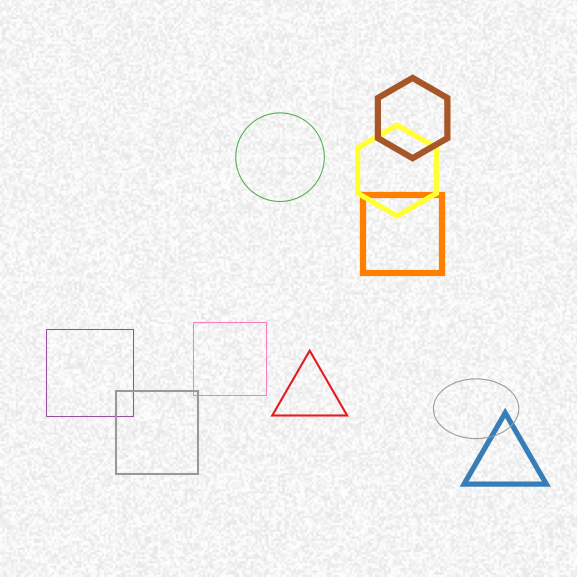[{"shape": "triangle", "thickness": 1, "radius": 0.37, "center": [0.536, 0.317]}, {"shape": "triangle", "thickness": 2.5, "radius": 0.41, "center": [0.875, 0.202]}, {"shape": "circle", "thickness": 0.5, "radius": 0.38, "center": [0.485, 0.727]}, {"shape": "square", "thickness": 0.5, "radius": 0.37, "center": [0.156, 0.354]}, {"shape": "square", "thickness": 3, "radius": 0.34, "center": [0.697, 0.594]}, {"shape": "hexagon", "thickness": 2.5, "radius": 0.39, "center": [0.688, 0.704]}, {"shape": "hexagon", "thickness": 3, "radius": 0.35, "center": [0.715, 0.795]}, {"shape": "square", "thickness": 0.5, "radius": 0.32, "center": [0.397, 0.378]}, {"shape": "square", "thickness": 1, "radius": 0.36, "center": [0.271, 0.25]}, {"shape": "oval", "thickness": 0.5, "radius": 0.37, "center": [0.824, 0.291]}]